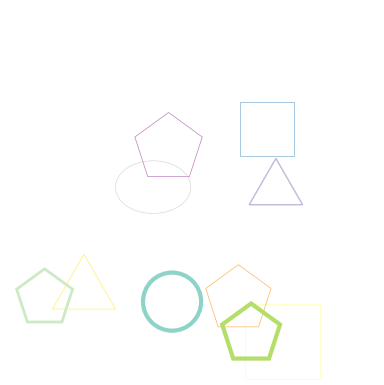[{"shape": "circle", "thickness": 3, "radius": 0.38, "center": [0.447, 0.217]}, {"shape": "square", "thickness": 0.5, "radius": 0.48, "center": [0.734, 0.113]}, {"shape": "triangle", "thickness": 1, "radius": 0.4, "center": [0.717, 0.508]}, {"shape": "square", "thickness": 0.5, "radius": 0.35, "center": [0.694, 0.665]}, {"shape": "pentagon", "thickness": 0.5, "radius": 0.45, "center": [0.619, 0.223]}, {"shape": "pentagon", "thickness": 3, "radius": 0.4, "center": [0.652, 0.133]}, {"shape": "oval", "thickness": 0.5, "radius": 0.49, "center": [0.398, 0.514]}, {"shape": "pentagon", "thickness": 0.5, "radius": 0.46, "center": [0.438, 0.616]}, {"shape": "pentagon", "thickness": 2, "radius": 0.38, "center": [0.116, 0.225]}, {"shape": "triangle", "thickness": 0.5, "radius": 0.47, "center": [0.218, 0.245]}]